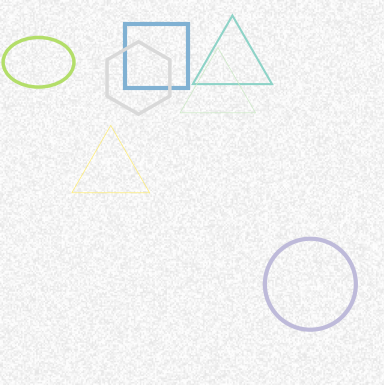[{"shape": "triangle", "thickness": 1.5, "radius": 0.59, "center": [0.604, 0.841]}, {"shape": "circle", "thickness": 3, "radius": 0.59, "center": [0.806, 0.262]}, {"shape": "square", "thickness": 3, "radius": 0.41, "center": [0.406, 0.855]}, {"shape": "oval", "thickness": 2.5, "radius": 0.46, "center": [0.1, 0.838]}, {"shape": "hexagon", "thickness": 2.5, "radius": 0.47, "center": [0.36, 0.798]}, {"shape": "triangle", "thickness": 0.5, "radius": 0.57, "center": [0.566, 0.764]}, {"shape": "triangle", "thickness": 0.5, "radius": 0.58, "center": [0.288, 0.558]}]